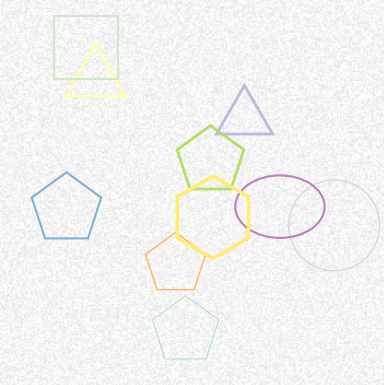[{"shape": "pentagon", "thickness": 0.5, "radius": 0.45, "center": [0.482, 0.141]}, {"shape": "triangle", "thickness": 2, "radius": 0.44, "center": [0.248, 0.794]}, {"shape": "triangle", "thickness": 2, "radius": 0.42, "center": [0.635, 0.694]}, {"shape": "pentagon", "thickness": 1.5, "radius": 0.47, "center": [0.173, 0.458]}, {"shape": "pentagon", "thickness": 1, "radius": 0.41, "center": [0.456, 0.314]}, {"shape": "pentagon", "thickness": 2, "radius": 0.46, "center": [0.547, 0.583]}, {"shape": "circle", "thickness": 1, "radius": 0.59, "center": [0.868, 0.415]}, {"shape": "oval", "thickness": 1.5, "radius": 0.58, "center": [0.727, 0.463]}, {"shape": "square", "thickness": 1.5, "radius": 0.41, "center": [0.223, 0.877]}, {"shape": "hexagon", "thickness": 2.5, "radius": 0.53, "center": [0.553, 0.435]}]